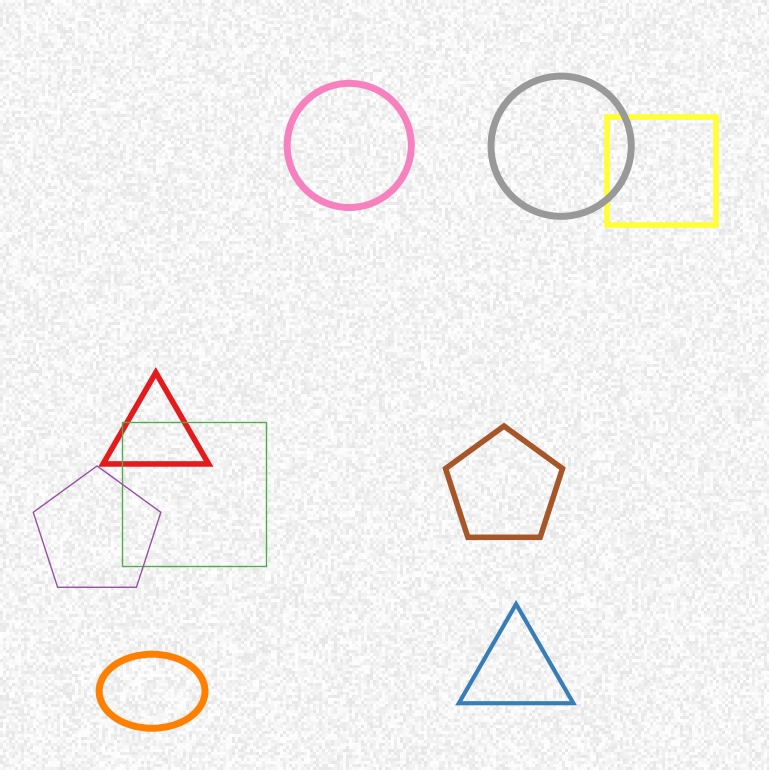[{"shape": "triangle", "thickness": 2, "radius": 0.4, "center": [0.202, 0.437]}, {"shape": "triangle", "thickness": 1.5, "radius": 0.43, "center": [0.67, 0.13]}, {"shape": "square", "thickness": 0.5, "radius": 0.47, "center": [0.252, 0.359]}, {"shape": "pentagon", "thickness": 0.5, "radius": 0.44, "center": [0.126, 0.308]}, {"shape": "oval", "thickness": 2.5, "radius": 0.34, "center": [0.198, 0.102]}, {"shape": "square", "thickness": 2, "radius": 0.35, "center": [0.859, 0.778]}, {"shape": "pentagon", "thickness": 2, "radius": 0.4, "center": [0.655, 0.367]}, {"shape": "circle", "thickness": 2.5, "radius": 0.4, "center": [0.454, 0.811]}, {"shape": "circle", "thickness": 2.5, "radius": 0.46, "center": [0.729, 0.81]}]